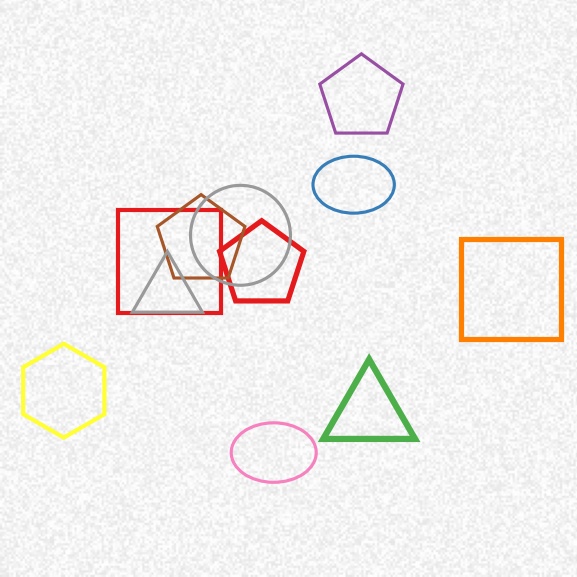[{"shape": "pentagon", "thickness": 2.5, "radius": 0.38, "center": [0.453, 0.54]}, {"shape": "square", "thickness": 2, "radius": 0.45, "center": [0.293, 0.546]}, {"shape": "oval", "thickness": 1.5, "radius": 0.35, "center": [0.612, 0.679]}, {"shape": "triangle", "thickness": 3, "radius": 0.46, "center": [0.639, 0.285]}, {"shape": "pentagon", "thickness": 1.5, "radius": 0.38, "center": [0.626, 0.83]}, {"shape": "square", "thickness": 2.5, "radius": 0.44, "center": [0.885, 0.499]}, {"shape": "hexagon", "thickness": 2, "radius": 0.41, "center": [0.11, 0.323]}, {"shape": "pentagon", "thickness": 1.5, "radius": 0.4, "center": [0.348, 0.582]}, {"shape": "oval", "thickness": 1.5, "radius": 0.37, "center": [0.474, 0.215]}, {"shape": "circle", "thickness": 1.5, "radius": 0.43, "center": [0.416, 0.592]}, {"shape": "triangle", "thickness": 1.5, "radius": 0.35, "center": [0.29, 0.494]}]